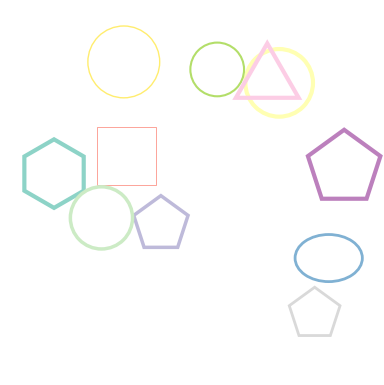[{"shape": "hexagon", "thickness": 3, "radius": 0.45, "center": [0.14, 0.549]}, {"shape": "circle", "thickness": 3, "radius": 0.44, "center": [0.725, 0.785]}, {"shape": "pentagon", "thickness": 2.5, "radius": 0.37, "center": [0.418, 0.418]}, {"shape": "square", "thickness": 0.5, "radius": 0.38, "center": [0.328, 0.595]}, {"shape": "oval", "thickness": 2, "radius": 0.44, "center": [0.854, 0.33]}, {"shape": "circle", "thickness": 1.5, "radius": 0.35, "center": [0.564, 0.82]}, {"shape": "triangle", "thickness": 3, "radius": 0.47, "center": [0.694, 0.793]}, {"shape": "pentagon", "thickness": 2, "radius": 0.35, "center": [0.817, 0.185]}, {"shape": "pentagon", "thickness": 3, "radius": 0.49, "center": [0.894, 0.564]}, {"shape": "circle", "thickness": 2.5, "radius": 0.4, "center": [0.264, 0.434]}, {"shape": "circle", "thickness": 1, "radius": 0.47, "center": [0.322, 0.839]}]